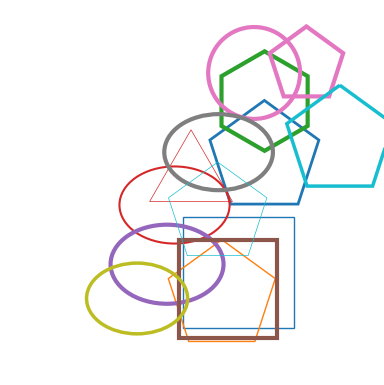[{"shape": "square", "thickness": 1, "radius": 0.72, "center": [0.62, 0.293]}, {"shape": "pentagon", "thickness": 2, "radius": 0.74, "center": [0.687, 0.59]}, {"shape": "pentagon", "thickness": 1, "radius": 0.73, "center": [0.576, 0.231]}, {"shape": "hexagon", "thickness": 3, "radius": 0.65, "center": [0.687, 0.737]}, {"shape": "oval", "thickness": 1.5, "radius": 0.72, "center": [0.453, 0.468]}, {"shape": "triangle", "thickness": 0.5, "radius": 0.62, "center": [0.496, 0.539]}, {"shape": "oval", "thickness": 3, "radius": 0.73, "center": [0.434, 0.314]}, {"shape": "square", "thickness": 3, "radius": 0.64, "center": [0.593, 0.25]}, {"shape": "pentagon", "thickness": 3, "radius": 0.5, "center": [0.796, 0.831]}, {"shape": "circle", "thickness": 3, "radius": 0.6, "center": [0.66, 0.81]}, {"shape": "oval", "thickness": 3, "radius": 0.71, "center": [0.568, 0.605]}, {"shape": "oval", "thickness": 2.5, "radius": 0.66, "center": [0.356, 0.225]}, {"shape": "pentagon", "thickness": 0.5, "radius": 0.67, "center": [0.565, 0.445]}, {"shape": "pentagon", "thickness": 2.5, "radius": 0.72, "center": [0.883, 0.634]}]